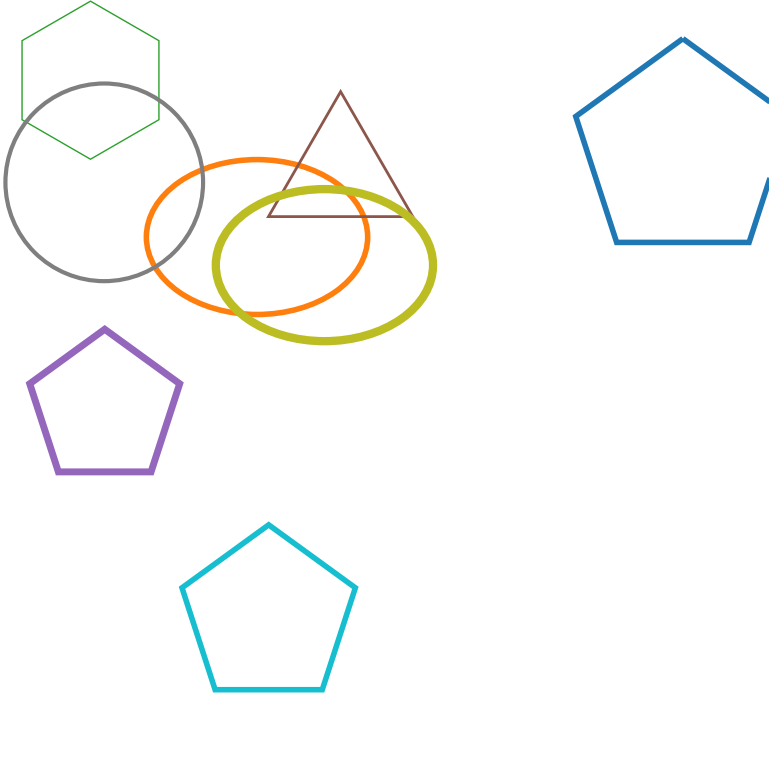[{"shape": "pentagon", "thickness": 2, "radius": 0.73, "center": [0.887, 0.804]}, {"shape": "oval", "thickness": 2, "radius": 0.72, "center": [0.334, 0.692]}, {"shape": "hexagon", "thickness": 0.5, "radius": 0.51, "center": [0.118, 0.896]}, {"shape": "pentagon", "thickness": 2.5, "radius": 0.51, "center": [0.136, 0.47]}, {"shape": "triangle", "thickness": 1, "radius": 0.54, "center": [0.442, 0.773]}, {"shape": "circle", "thickness": 1.5, "radius": 0.64, "center": [0.135, 0.763]}, {"shape": "oval", "thickness": 3, "radius": 0.71, "center": [0.421, 0.656]}, {"shape": "pentagon", "thickness": 2, "radius": 0.59, "center": [0.349, 0.2]}]